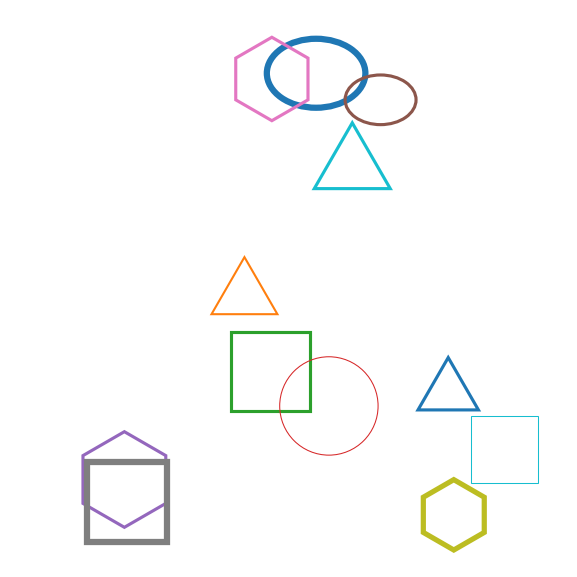[{"shape": "oval", "thickness": 3, "radius": 0.43, "center": [0.547, 0.872]}, {"shape": "triangle", "thickness": 1.5, "radius": 0.3, "center": [0.776, 0.32]}, {"shape": "triangle", "thickness": 1, "radius": 0.33, "center": [0.423, 0.488]}, {"shape": "square", "thickness": 1.5, "radius": 0.34, "center": [0.468, 0.355]}, {"shape": "circle", "thickness": 0.5, "radius": 0.43, "center": [0.57, 0.296]}, {"shape": "hexagon", "thickness": 1.5, "radius": 0.41, "center": [0.215, 0.169]}, {"shape": "oval", "thickness": 1.5, "radius": 0.31, "center": [0.659, 0.826]}, {"shape": "hexagon", "thickness": 1.5, "radius": 0.36, "center": [0.471, 0.862]}, {"shape": "square", "thickness": 3, "radius": 0.35, "center": [0.22, 0.13]}, {"shape": "hexagon", "thickness": 2.5, "radius": 0.3, "center": [0.786, 0.108]}, {"shape": "triangle", "thickness": 1.5, "radius": 0.38, "center": [0.61, 0.71]}, {"shape": "square", "thickness": 0.5, "radius": 0.29, "center": [0.873, 0.221]}]